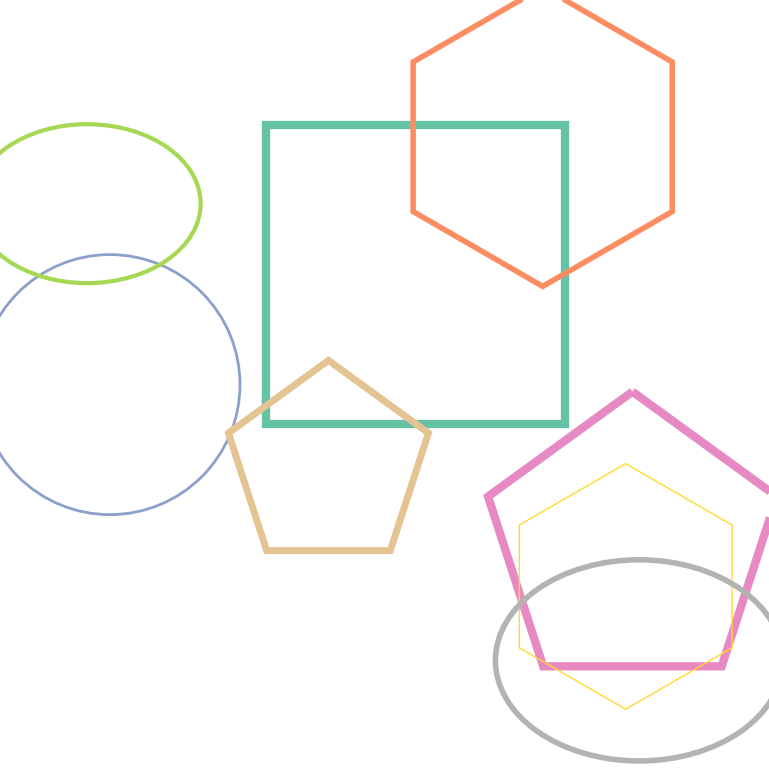[{"shape": "square", "thickness": 3, "radius": 0.97, "center": [0.54, 0.643]}, {"shape": "hexagon", "thickness": 2, "radius": 0.97, "center": [0.705, 0.822]}, {"shape": "circle", "thickness": 1, "radius": 0.84, "center": [0.143, 0.5]}, {"shape": "pentagon", "thickness": 3, "radius": 0.99, "center": [0.821, 0.294]}, {"shape": "oval", "thickness": 1.5, "radius": 0.74, "center": [0.113, 0.736]}, {"shape": "hexagon", "thickness": 0.5, "radius": 0.8, "center": [0.813, 0.238]}, {"shape": "pentagon", "thickness": 2.5, "radius": 0.68, "center": [0.427, 0.395]}, {"shape": "oval", "thickness": 2, "radius": 0.93, "center": [0.83, 0.142]}]